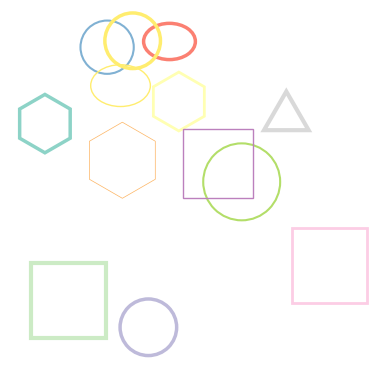[{"shape": "hexagon", "thickness": 2.5, "radius": 0.38, "center": [0.117, 0.679]}, {"shape": "hexagon", "thickness": 2, "radius": 0.38, "center": [0.465, 0.736]}, {"shape": "circle", "thickness": 2.5, "radius": 0.37, "center": [0.385, 0.15]}, {"shape": "oval", "thickness": 2.5, "radius": 0.34, "center": [0.44, 0.892]}, {"shape": "circle", "thickness": 1.5, "radius": 0.35, "center": [0.278, 0.877]}, {"shape": "hexagon", "thickness": 0.5, "radius": 0.49, "center": [0.318, 0.584]}, {"shape": "circle", "thickness": 1.5, "radius": 0.5, "center": [0.628, 0.528]}, {"shape": "square", "thickness": 2, "radius": 0.48, "center": [0.856, 0.31]}, {"shape": "triangle", "thickness": 3, "radius": 0.33, "center": [0.744, 0.695]}, {"shape": "square", "thickness": 1, "radius": 0.45, "center": [0.566, 0.575]}, {"shape": "square", "thickness": 3, "radius": 0.49, "center": [0.177, 0.22]}, {"shape": "circle", "thickness": 2.5, "radius": 0.36, "center": [0.345, 0.894]}, {"shape": "oval", "thickness": 1, "radius": 0.39, "center": [0.313, 0.778]}]